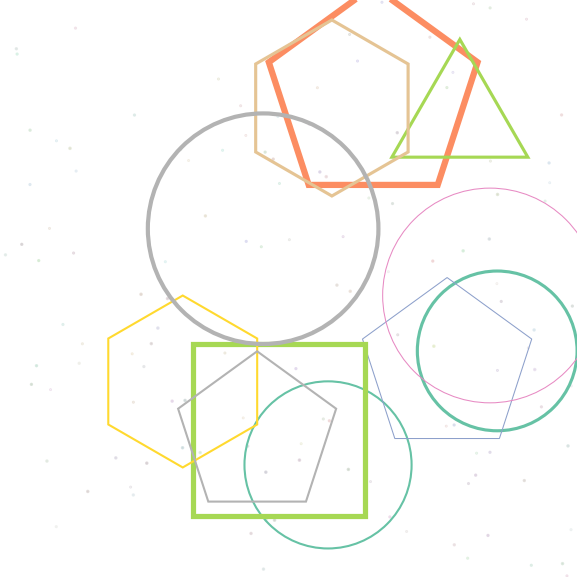[{"shape": "circle", "thickness": 1, "radius": 0.72, "center": [0.568, 0.194]}, {"shape": "circle", "thickness": 1.5, "radius": 0.69, "center": [0.861, 0.392]}, {"shape": "pentagon", "thickness": 3, "radius": 0.95, "center": [0.646, 0.833]}, {"shape": "pentagon", "thickness": 0.5, "radius": 0.77, "center": [0.774, 0.364]}, {"shape": "circle", "thickness": 0.5, "radius": 0.93, "center": [0.849, 0.487]}, {"shape": "square", "thickness": 2.5, "radius": 0.75, "center": [0.483, 0.255]}, {"shape": "triangle", "thickness": 1.5, "radius": 0.68, "center": [0.796, 0.795]}, {"shape": "hexagon", "thickness": 1, "radius": 0.74, "center": [0.316, 0.339]}, {"shape": "hexagon", "thickness": 1.5, "radius": 0.76, "center": [0.575, 0.812]}, {"shape": "pentagon", "thickness": 1, "radius": 0.72, "center": [0.445, 0.247]}, {"shape": "circle", "thickness": 2, "radius": 1.0, "center": [0.456, 0.603]}]